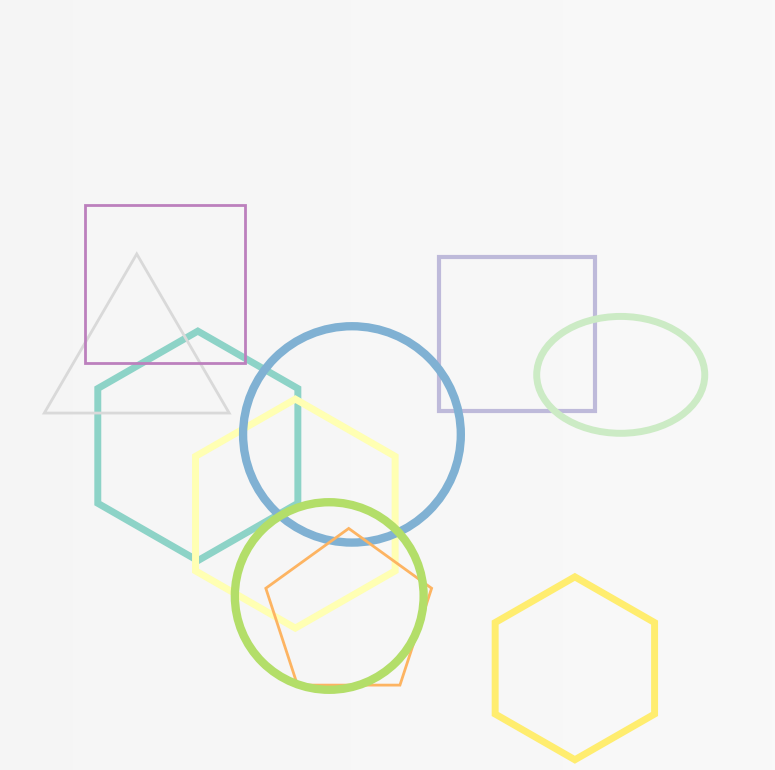[{"shape": "hexagon", "thickness": 2.5, "radius": 0.75, "center": [0.255, 0.421]}, {"shape": "hexagon", "thickness": 2.5, "radius": 0.74, "center": [0.381, 0.333]}, {"shape": "square", "thickness": 1.5, "radius": 0.5, "center": [0.668, 0.566]}, {"shape": "circle", "thickness": 3, "radius": 0.7, "center": [0.454, 0.436]}, {"shape": "pentagon", "thickness": 1, "radius": 0.56, "center": [0.45, 0.201]}, {"shape": "circle", "thickness": 3, "radius": 0.61, "center": [0.425, 0.226]}, {"shape": "triangle", "thickness": 1, "radius": 0.69, "center": [0.176, 0.532]}, {"shape": "square", "thickness": 1, "radius": 0.51, "center": [0.213, 0.631]}, {"shape": "oval", "thickness": 2.5, "radius": 0.54, "center": [0.801, 0.513]}, {"shape": "hexagon", "thickness": 2.5, "radius": 0.59, "center": [0.742, 0.132]}]